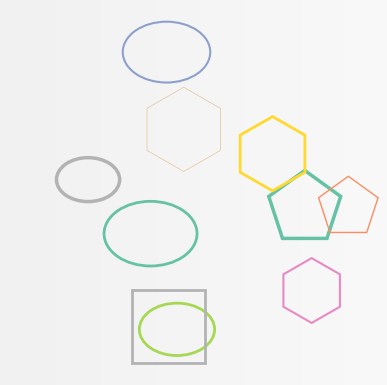[{"shape": "oval", "thickness": 2, "radius": 0.6, "center": [0.389, 0.393]}, {"shape": "pentagon", "thickness": 2.5, "radius": 0.49, "center": [0.786, 0.46]}, {"shape": "pentagon", "thickness": 1, "radius": 0.4, "center": [0.899, 0.461]}, {"shape": "oval", "thickness": 1.5, "radius": 0.56, "center": [0.43, 0.865]}, {"shape": "hexagon", "thickness": 1.5, "radius": 0.42, "center": [0.804, 0.245]}, {"shape": "oval", "thickness": 2, "radius": 0.49, "center": [0.457, 0.145]}, {"shape": "hexagon", "thickness": 2, "radius": 0.48, "center": [0.703, 0.601]}, {"shape": "hexagon", "thickness": 0.5, "radius": 0.55, "center": [0.474, 0.664]}, {"shape": "oval", "thickness": 2.5, "radius": 0.41, "center": [0.227, 0.533]}, {"shape": "square", "thickness": 2, "radius": 0.47, "center": [0.435, 0.152]}]